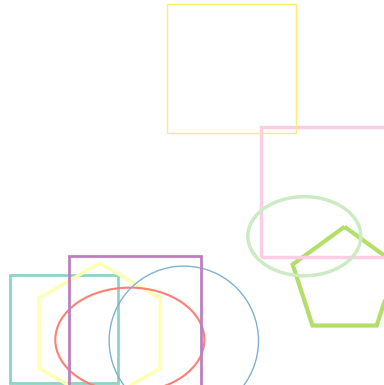[{"shape": "square", "thickness": 2, "radius": 0.7, "center": [0.167, 0.146]}, {"shape": "hexagon", "thickness": 2.5, "radius": 0.91, "center": [0.259, 0.135]}, {"shape": "oval", "thickness": 1.5, "radius": 0.97, "center": [0.337, 0.117]}, {"shape": "circle", "thickness": 1, "radius": 0.97, "center": [0.477, 0.115]}, {"shape": "pentagon", "thickness": 3, "radius": 0.71, "center": [0.895, 0.269]}, {"shape": "square", "thickness": 2.5, "radius": 0.85, "center": [0.846, 0.501]}, {"shape": "square", "thickness": 2, "radius": 0.86, "center": [0.35, 0.164]}, {"shape": "oval", "thickness": 2.5, "radius": 0.73, "center": [0.79, 0.386]}, {"shape": "square", "thickness": 1, "radius": 0.83, "center": [0.602, 0.822]}]